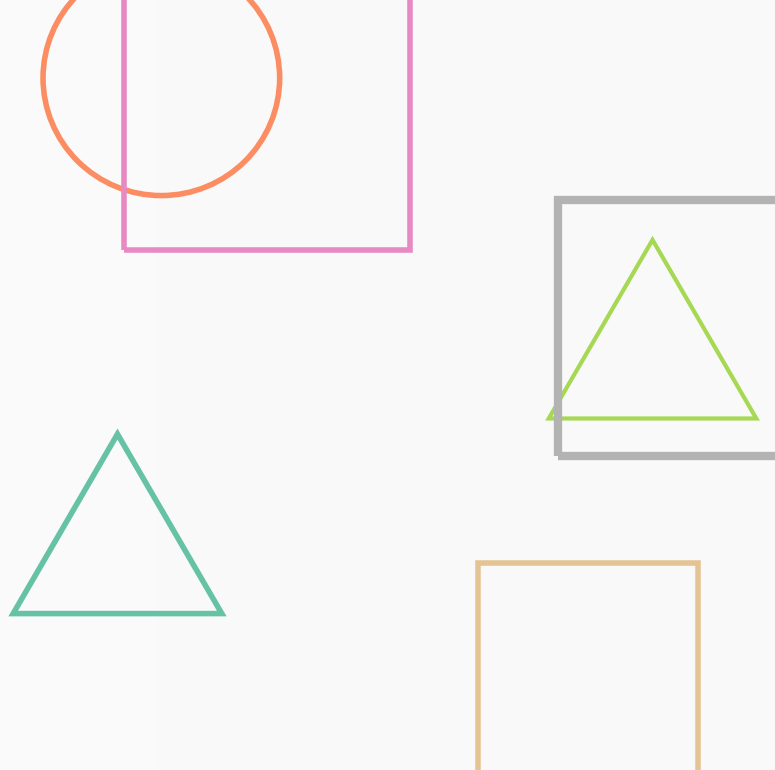[{"shape": "triangle", "thickness": 2, "radius": 0.78, "center": [0.152, 0.281]}, {"shape": "circle", "thickness": 2, "radius": 0.76, "center": [0.208, 0.899]}, {"shape": "square", "thickness": 2, "radius": 0.92, "center": [0.344, 0.86]}, {"shape": "triangle", "thickness": 1.5, "radius": 0.77, "center": [0.842, 0.534]}, {"shape": "square", "thickness": 2, "radius": 0.71, "center": [0.759, 0.126]}, {"shape": "square", "thickness": 3, "radius": 0.83, "center": [0.887, 0.574]}]